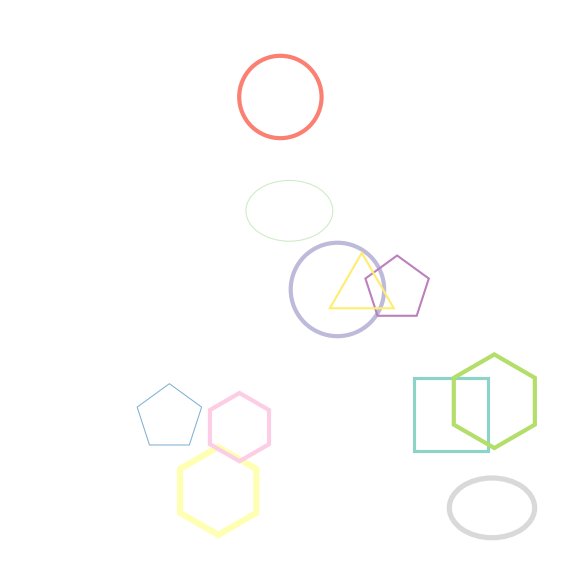[{"shape": "square", "thickness": 1.5, "radius": 0.32, "center": [0.781, 0.281]}, {"shape": "hexagon", "thickness": 3, "radius": 0.38, "center": [0.378, 0.149]}, {"shape": "circle", "thickness": 2, "radius": 0.4, "center": [0.584, 0.498]}, {"shape": "circle", "thickness": 2, "radius": 0.36, "center": [0.486, 0.831]}, {"shape": "pentagon", "thickness": 0.5, "radius": 0.29, "center": [0.293, 0.276]}, {"shape": "hexagon", "thickness": 2, "radius": 0.41, "center": [0.856, 0.304]}, {"shape": "hexagon", "thickness": 2, "radius": 0.3, "center": [0.415, 0.26]}, {"shape": "oval", "thickness": 2.5, "radius": 0.37, "center": [0.852, 0.12]}, {"shape": "pentagon", "thickness": 1, "radius": 0.29, "center": [0.688, 0.499]}, {"shape": "oval", "thickness": 0.5, "radius": 0.38, "center": [0.501, 0.634]}, {"shape": "triangle", "thickness": 1, "radius": 0.32, "center": [0.627, 0.497]}]